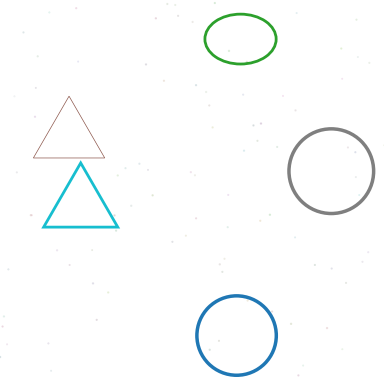[{"shape": "circle", "thickness": 2.5, "radius": 0.52, "center": [0.615, 0.128]}, {"shape": "oval", "thickness": 2, "radius": 0.46, "center": [0.625, 0.898]}, {"shape": "triangle", "thickness": 0.5, "radius": 0.54, "center": [0.179, 0.643]}, {"shape": "circle", "thickness": 2.5, "radius": 0.55, "center": [0.861, 0.555]}, {"shape": "triangle", "thickness": 2, "radius": 0.56, "center": [0.21, 0.466]}]